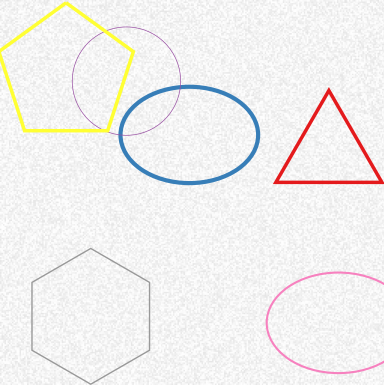[{"shape": "triangle", "thickness": 2.5, "radius": 0.8, "center": [0.854, 0.606]}, {"shape": "oval", "thickness": 3, "radius": 0.89, "center": [0.492, 0.65]}, {"shape": "circle", "thickness": 0.5, "radius": 0.7, "center": [0.328, 0.789]}, {"shape": "pentagon", "thickness": 2.5, "radius": 0.92, "center": [0.172, 0.809]}, {"shape": "oval", "thickness": 1.5, "radius": 0.93, "center": [0.879, 0.161]}, {"shape": "hexagon", "thickness": 1, "radius": 0.88, "center": [0.236, 0.178]}]